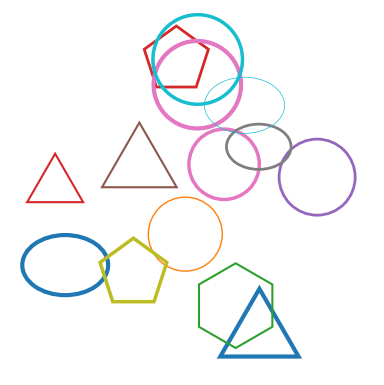[{"shape": "triangle", "thickness": 3, "radius": 0.59, "center": [0.674, 0.133]}, {"shape": "oval", "thickness": 3, "radius": 0.56, "center": [0.169, 0.311]}, {"shape": "circle", "thickness": 1, "radius": 0.48, "center": [0.481, 0.392]}, {"shape": "hexagon", "thickness": 1.5, "radius": 0.55, "center": [0.612, 0.206]}, {"shape": "triangle", "thickness": 1.5, "radius": 0.42, "center": [0.143, 0.517]}, {"shape": "pentagon", "thickness": 2, "radius": 0.44, "center": [0.458, 0.845]}, {"shape": "circle", "thickness": 2, "radius": 0.49, "center": [0.824, 0.54]}, {"shape": "triangle", "thickness": 1.5, "radius": 0.56, "center": [0.362, 0.57]}, {"shape": "circle", "thickness": 2.5, "radius": 0.46, "center": [0.582, 0.573]}, {"shape": "circle", "thickness": 3, "radius": 0.57, "center": [0.513, 0.78]}, {"shape": "oval", "thickness": 2, "radius": 0.42, "center": [0.672, 0.619]}, {"shape": "pentagon", "thickness": 2.5, "radius": 0.46, "center": [0.347, 0.29]}, {"shape": "oval", "thickness": 0.5, "radius": 0.52, "center": [0.635, 0.727]}, {"shape": "circle", "thickness": 2.5, "radius": 0.58, "center": [0.513, 0.845]}]